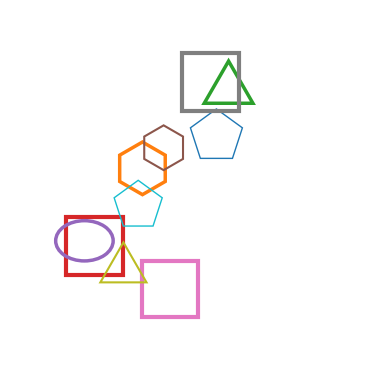[{"shape": "pentagon", "thickness": 1, "radius": 0.35, "center": [0.562, 0.646]}, {"shape": "hexagon", "thickness": 2.5, "radius": 0.34, "center": [0.37, 0.563]}, {"shape": "triangle", "thickness": 2.5, "radius": 0.37, "center": [0.594, 0.768]}, {"shape": "square", "thickness": 3, "radius": 0.37, "center": [0.245, 0.36]}, {"shape": "oval", "thickness": 2.5, "radius": 0.37, "center": [0.219, 0.375]}, {"shape": "hexagon", "thickness": 1.5, "radius": 0.29, "center": [0.425, 0.616]}, {"shape": "square", "thickness": 3, "radius": 0.37, "center": [0.442, 0.25]}, {"shape": "square", "thickness": 3, "radius": 0.38, "center": [0.547, 0.787]}, {"shape": "triangle", "thickness": 1.5, "radius": 0.35, "center": [0.321, 0.301]}, {"shape": "pentagon", "thickness": 1, "radius": 0.33, "center": [0.359, 0.466]}]